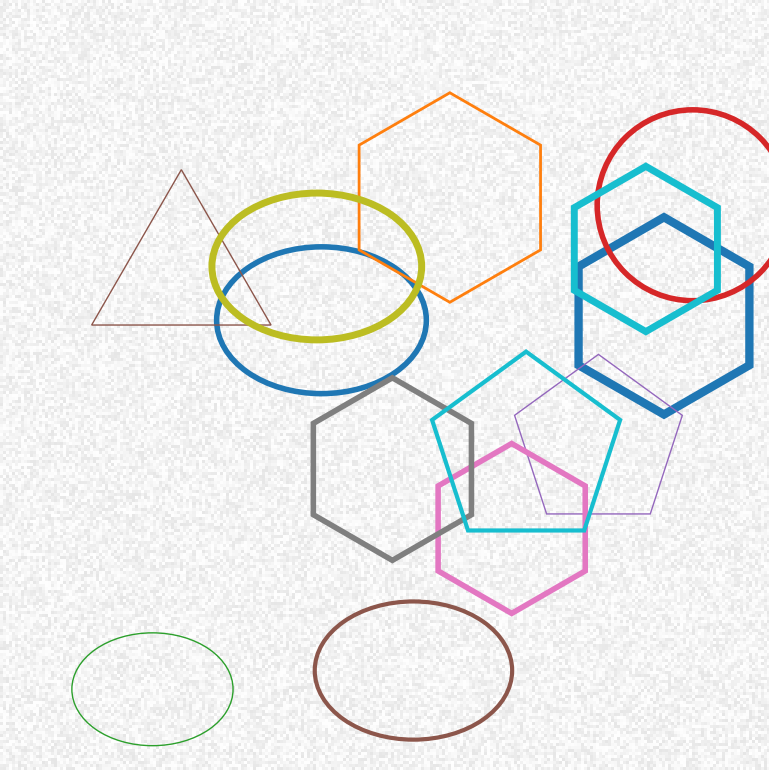[{"shape": "hexagon", "thickness": 3, "radius": 0.64, "center": [0.862, 0.59]}, {"shape": "oval", "thickness": 2, "radius": 0.68, "center": [0.418, 0.584]}, {"shape": "hexagon", "thickness": 1, "radius": 0.68, "center": [0.584, 0.743]}, {"shape": "oval", "thickness": 0.5, "radius": 0.52, "center": [0.198, 0.105]}, {"shape": "circle", "thickness": 2, "radius": 0.62, "center": [0.899, 0.733]}, {"shape": "pentagon", "thickness": 0.5, "radius": 0.57, "center": [0.777, 0.425]}, {"shape": "oval", "thickness": 1.5, "radius": 0.64, "center": [0.537, 0.129]}, {"shape": "triangle", "thickness": 0.5, "radius": 0.67, "center": [0.236, 0.645]}, {"shape": "hexagon", "thickness": 2, "radius": 0.55, "center": [0.665, 0.314]}, {"shape": "hexagon", "thickness": 2, "radius": 0.59, "center": [0.51, 0.391]}, {"shape": "oval", "thickness": 2.5, "radius": 0.68, "center": [0.411, 0.654]}, {"shape": "pentagon", "thickness": 1.5, "radius": 0.64, "center": [0.683, 0.415]}, {"shape": "hexagon", "thickness": 2.5, "radius": 0.54, "center": [0.839, 0.677]}]